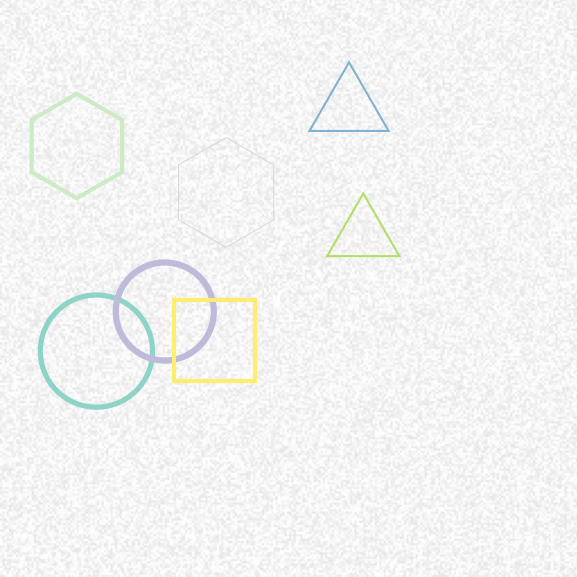[{"shape": "circle", "thickness": 2.5, "radius": 0.49, "center": [0.167, 0.391]}, {"shape": "circle", "thickness": 3, "radius": 0.42, "center": [0.285, 0.46]}, {"shape": "triangle", "thickness": 1, "radius": 0.4, "center": [0.604, 0.812]}, {"shape": "triangle", "thickness": 1, "radius": 0.36, "center": [0.629, 0.592]}, {"shape": "hexagon", "thickness": 0.5, "radius": 0.48, "center": [0.392, 0.666]}, {"shape": "hexagon", "thickness": 2, "radius": 0.45, "center": [0.133, 0.746]}, {"shape": "square", "thickness": 2, "radius": 0.35, "center": [0.371, 0.41]}]